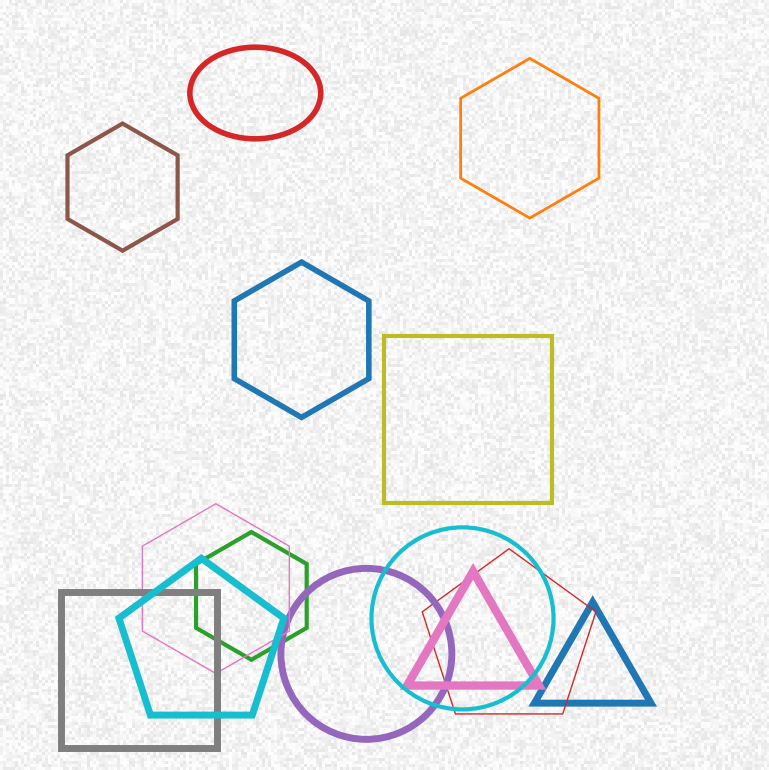[{"shape": "triangle", "thickness": 2.5, "radius": 0.44, "center": [0.77, 0.131]}, {"shape": "hexagon", "thickness": 2, "radius": 0.5, "center": [0.392, 0.559]}, {"shape": "hexagon", "thickness": 1, "radius": 0.52, "center": [0.688, 0.82]}, {"shape": "hexagon", "thickness": 1.5, "radius": 0.41, "center": [0.326, 0.226]}, {"shape": "pentagon", "thickness": 0.5, "radius": 0.59, "center": [0.661, 0.169]}, {"shape": "oval", "thickness": 2, "radius": 0.42, "center": [0.332, 0.879]}, {"shape": "circle", "thickness": 2.5, "radius": 0.56, "center": [0.476, 0.151]}, {"shape": "hexagon", "thickness": 1.5, "radius": 0.41, "center": [0.159, 0.757]}, {"shape": "triangle", "thickness": 3, "radius": 0.49, "center": [0.614, 0.159]}, {"shape": "hexagon", "thickness": 0.5, "radius": 0.55, "center": [0.28, 0.236]}, {"shape": "square", "thickness": 2.5, "radius": 0.51, "center": [0.18, 0.13]}, {"shape": "square", "thickness": 1.5, "radius": 0.54, "center": [0.608, 0.455]}, {"shape": "pentagon", "thickness": 2.5, "radius": 0.56, "center": [0.262, 0.162]}, {"shape": "circle", "thickness": 1.5, "radius": 0.59, "center": [0.601, 0.197]}]